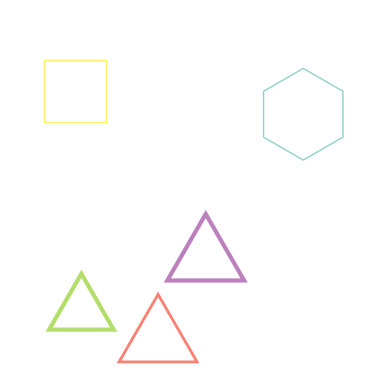[{"shape": "hexagon", "thickness": 1, "radius": 0.6, "center": [0.788, 0.703]}, {"shape": "triangle", "thickness": 2, "radius": 0.58, "center": [0.411, 0.118]}, {"shape": "triangle", "thickness": 3, "radius": 0.48, "center": [0.211, 0.192]}, {"shape": "triangle", "thickness": 3, "radius": 0.58, "center": [0.534, 0.329]}, {"shape": "square", "thickness": 1, "radius": 0.4, "center": [0.194, 0.764]}]